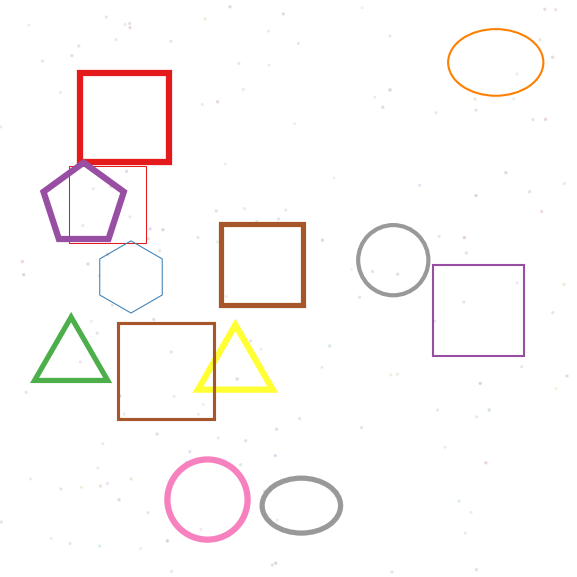[{"shape": "square", "thickness": 0.5, "radius": 0.33, "center": [0.186, 0.644]}, {"shape": "square", "thickness": 3, "radius": 0.39, "center": [0.216, 0.796]}, {"shape": "hexagon", "thickness": 0.5, "radius": 0.31, "center": [0.227, 0.52]}, {"shape": "triangle", "thickness": 2.5, "radius": 0.37, "center": [0.123, 0.377]}, {"shape": "pentagon", "thickness": 3, "radius": 0.37, "center": [0.145, 0.644]}, {"shape": "square", "thickness": 1, "radius": 0.39, "center": [0.828, 0.462]}, {"shape": "oval", "thickness": 1, "radius": 0.41, "center": [0.858, 0.891]}, {"shape": "triangle", "thickness": 3, "radius": 0.37, "center": [0.408, 0.362]}, {"shape": "square", "thickness": 2.5, "radius": 0.35, "center": [0.454, 0.541]}, {"shape": "square", "thickness": 1.5, "radius": 0.41, "center": [0.287, 0.356]}, {"shape": "circle", "thickness": 3, "radius": 0.35, "center": [0.359, 0.134]}, {"shape": "oval", "thickness": 2.5, "radius": 0.34, "center": [0.522, 0.124]}, {"shape": "circle", "thickness": 2, "radius": 0.3, "center": [0.681, 0.549]}]